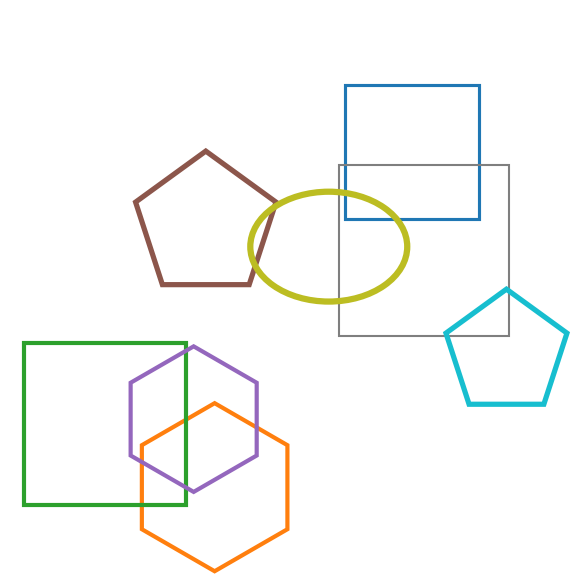[{"shape": "square", "thickness": 1.5, "radius": 0.58, "center": [0.713, 0.735]}, {"shape": "hexagon", "thickness": 2, "radius": 0.73, "center": [0.372, 0.155]}, {"shape": "square", "thickness": 2, "radius": 0.7, "center": [0.182, 0.264]}, {"shape": "hexagon", "thickness": 2, "radius": 0.63, "center": [0.335, 0.273]}, {"shape": "pentagon", "thickness": 2.5, "radius": 0.64, "center": [0.356, 0.61]}, {"shape": "square", "thickness": 1, "radius": 0.74, "center": [0.734, 0.565]}, {"shape": "oval", "thickness": 3, "radius": 0.68, "center": [0.569, 0.572]}, {"shape": "pentagon", "thickness": 2.5, "radius": 0.55, "center": [0.877, 0.388]}]